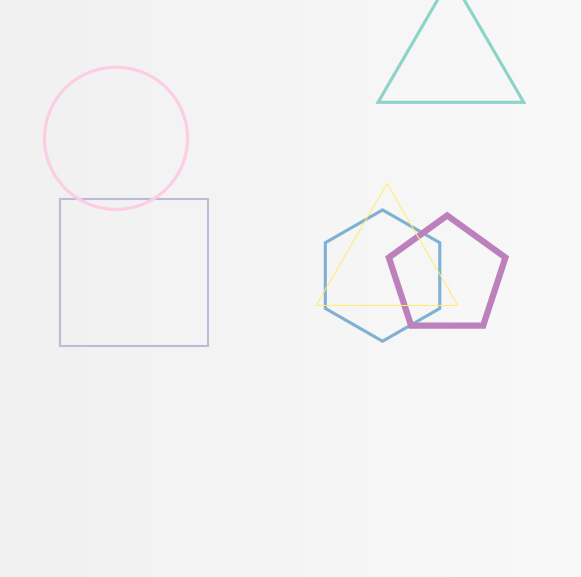[{"shape": "triangle", "thickness": 1.5, "radius": 0.72, "center": [0.776, 0.894]}, {"shape": "square", "thickness": 1, "radius": 0.64, "center": [0.231, 0.527]}, {"shape": "hexagon", "thickness": 1.5, "radius": 0.57, "center": [0.658, 0.522]}, {"shape": "circle", "thickness": 1.5, "radius": 0.62, "center": [0.2, 0.76]}, {"shape": "pentagon", "thickness": 3, "radius": 0.53, "center": [0.769, 0.521]}, {"shape": "triangle", "thickness": 0.5, "radius": 0.7, "center": [0.666, 0.541]}]